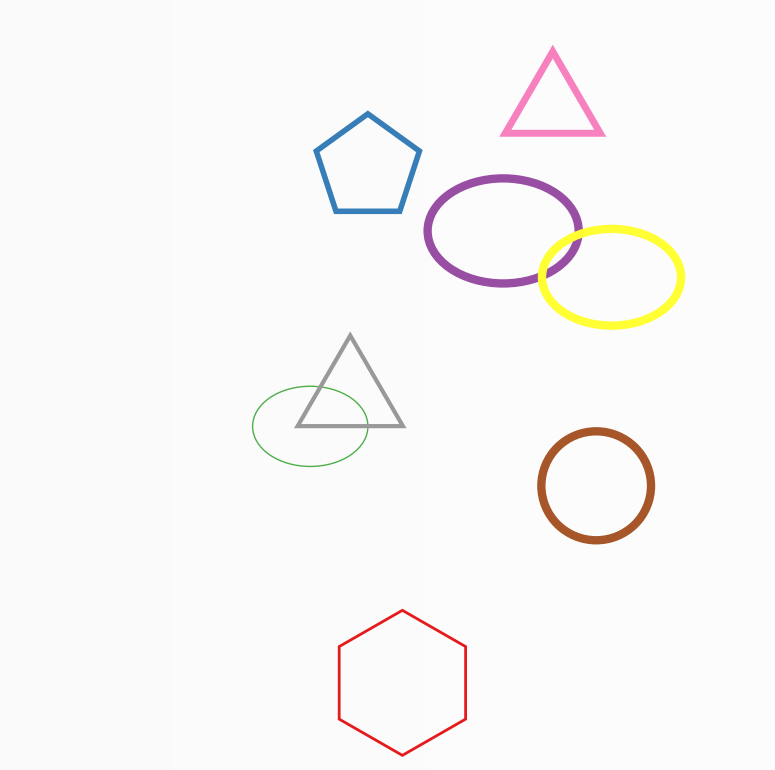[{"shape": "hexagon", "thickness": 1, "radius": 0.47, "center": [0.519, 0.113]}, {"shape": "pentagon", "thickness": 2, "radius": 0.35, "center": [0.475, 0.782]}, {"shape": "oval", "thickness": 0.5, "radius": 0.37, "center": [0.4, 0.446]}, {"shape": "oval", "thickness": 3, "radius": 0.49, "center": [0.649, 0.7]}, {"shape": "oval", "thickness": 3, "radius": 0.45, "center": [0.789, 0.64]}, {"shape": "circle", "thickness": 3, "radius": 0.35, "center": [0.769, 0.369]}, {"shape": "triangle", "thickness": 2.5, "radius": 0.35, "center": [0.713, 0.862]}, {"shape": "triangle", "thickness": 1.5, "radius": 0.39, "center": [0.452, 0.486]}]